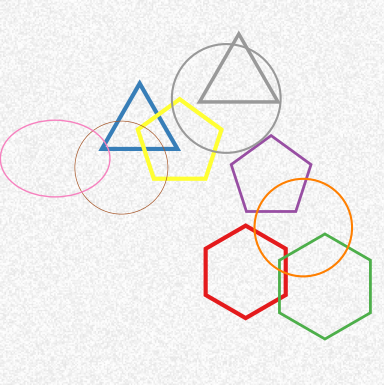[{"shape": "hexagon", "thickness": 3, "radius": 0.6, "center": [0.638, 0.294]}, {"shape": "triangle", "thickness": 3, "radius": 0.57, "center": [0.363, 0.67]}, {"shape": "hexagon", "thickness": 2, "radius": 0.68, "center": [0.844, 0.256]}, {"shape": "pentagon", "thickness": 2, "radius": 0.54, "center": [0.704, 0.539]}, {"shape": "circle", "thickness": 1.5, "radius": 0.63, "center": [0.788, 0.409]}, {"shape": "pentagon", "thickness": 3, "radius": 0.57, "center": [0.467, 0.628]}, {"shape": "circle", "thickness": 0.5, "radius": 0.6, "center": [0.315, 0.565]}, {"shape": "oval", "thickness": 1, "radius": 0.71, "center": [0.143, 0.588]}, {"shape": "circle", "thickness": 1.5, "radius": 0.71, "center": [0.588, 0.744]}, {"shape": "triangle", "thickness": 2.5, "radius": 0.59, "center": [0.62, 0.794]}]